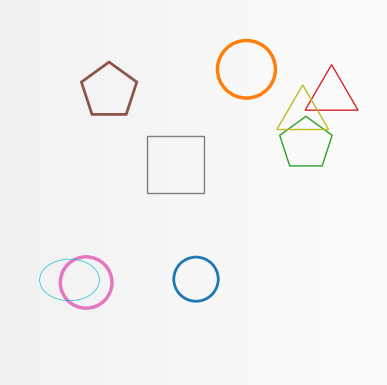[{"shape": "circle", "thickness": 2, "radius": 0.29, "center": [0.506, 0.275]}, {"shape": "circle", "thickness": 2.5, "radius": 0.37, "center": [0.636, 0.82]}, {"shape": "pentagon", "thickness": 1, "radius": 0.36, "center": [0.789, 0.627]}, {"shape": "triangle", "thickness": 1, "radius": 0.39, "center": [0.856, 0.753]}, {"shape": "pentagon", "thickness": 2, "radius": 0.38, "center": [0.282, 0.764]}, {"shape": "circle", "thickness": 2.5, "radius": 0.33, "center": [0.222, 0.266]}, {"shape": "square", "thickness": 1, "radius": 0.37, "center": [0.453, 0.573]}, {"shape": "triangle", "thickness": 1, "radius": 0.39, "center": [0.781, 0.702]}, {"shape": "oval", "thickness": 0.5, "radius": 0.39, "center": [0.179, 0.273]}]